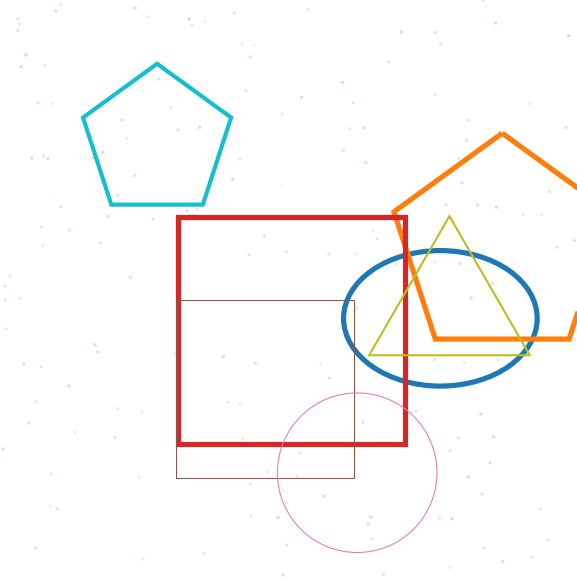[{"shape": "oval", "thickness": 2.5, "radius": 0.84, "center": [0.763, 0.448]}, {"shape": "pentagon", "thickness": 2.5, "radius": 0.99, "center": [0.87, 0.571]}, {"shape": "square", "thickness": 2.5, "radius": 0.98, "center": [0.504, 0.427]}, {"shape": "square", "thickness": 0.5, "radius": 0.77, "center": [0.459, 0.325]}, {"shape": "circle", "thickness": 0.5, "radius": 0.69, "center": [0.619, 0.181]}, {"shape": "triangle", "thickness": 1, "radius": 0.8, "center": [0.778, 0.464]}, {"shape": "pentagon", "thickness": 2, "radius": 0.67, "center": [0.272, 0.754]}]